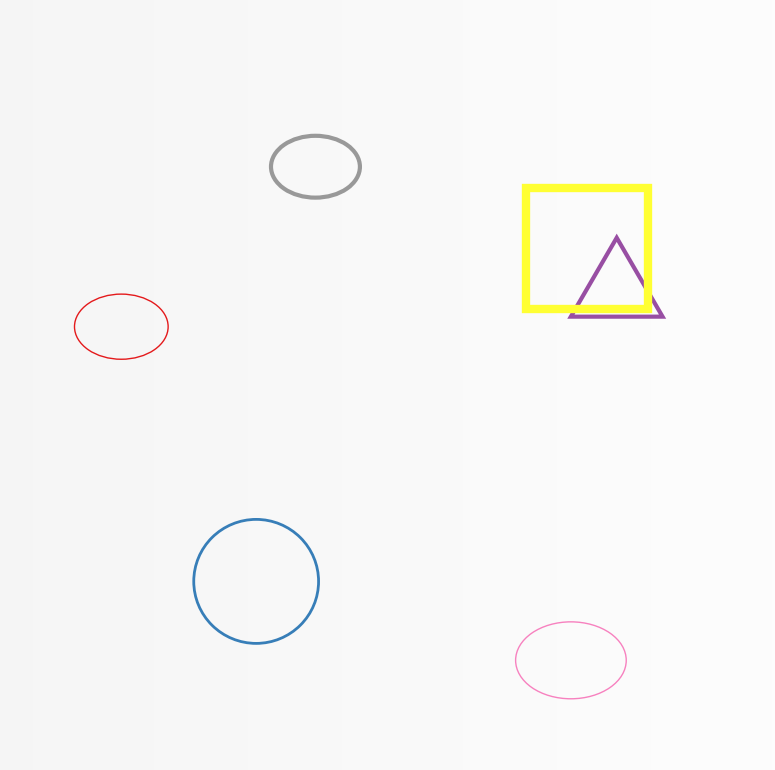[{"shape": "oval", "thickness": 0.5, "radius": 0.3, "center": [0.157, 0.576]}, {"shape": "circle", "thickness": 1, "radius": 0.4, "center": [0.331, 0.245]}, {"shape": "triangle", "thickness": 1.5, "radius": 0.34, "center": [0.796, 0.623]}, {"shape": "square", "thickness": 3, "radius": 0.39, "center": [0.757, 0.677]}, {"shape": "oval", "thickness": 0.5, "radius": 0.36, "center": [0.737, 0.142]}, {"shape": "oval", "thickness": 1.5, "radius": 0.29, "center": [0.407, 0.783]}]